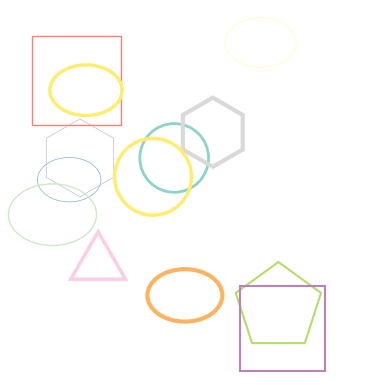[{"shape": "circle", "thickness": 2, "radius": 0.45, "center": [0.452, 0.59]}, {"shape": "oval", "thickness": 0.5, "radius": 0.46, "center": [0.677, 0.889]}, {"shape": "hexagon", "thickness": 0.5, "radius": 0.51, "center": [0.208, 0.59]}, {"shape": "square", "thickness": 1, "radius": 0.58, "center": [0.199, 0.792]}, {"shape": "oval", "thickness": 0.5, "radius": 0.41, "center": [0.18, 0.533]}, {"shape": "oval", "thickness": 3, "radius": 0.49, "center": [0.48, 0.233]}, {"shape": "pentagon", "thickness": 1.5, "radius": 0.58, "center": [0.723, 0.203]}, {"shape": "triangle", "thickness": 2.5, "radius": 0.41, "center": [0.255, 0.316]}, {"shape": "hexagon", "thickness": 3, "radius": 0.45, "center": [0.553, 0.657]}, {"shape": "square", "thickness": 1.5, "radius": 0.55, "center": [0.734, 0.146]}, {"shape": "oval", "thickness": 1, "radius": 0.57, "center": [0.136, 0.442]}, {"shape": "oval", "thickness": 2.5, "radius": 0.47, "center": [0.223, 0.766]}, {"shape": "circle", "thickness": 2.5, "radius": 0.5, "center": [0.398, 0.541]}]